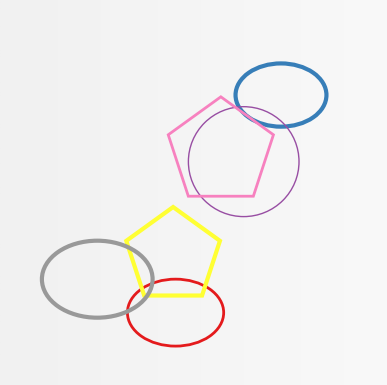[{"shape": "oval", "thickness": 2, "radius": 0.62, "center": [0.453, 0.188]}, {"shape": "oval", "thickness": 3, "radius": 0.59, "center": [0.725, 0.753]}, {"shape": "circle", "thickness": 1, "radius": 0.71, "center": [0.629, 0.58]}, {"shape": "pentagon", "thickness": 3, "radius": 0.64, "center": [0.447, 0.335]}, {"shape": "pentagon", "thickness": 2, "radius": 0.71, "center": [0.57, 0.606]}, {"shape": "oval", "thickness": 3, "radius": 0.71, "center": [0.251, 0.275]}]